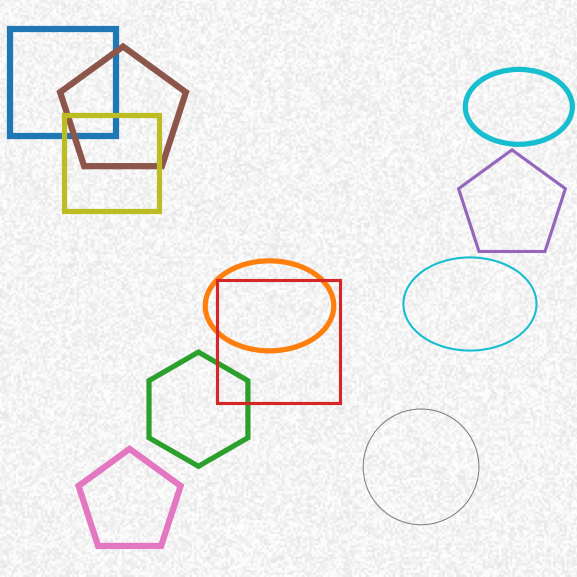[{"shape": "square", "thickness": 3, "radius": 0.46, "center": [0.109, 0.856]}, {"shape": "oval", "thickness": 2.5, "radius": 0.56, "center": [0.467, 0.47]}, {"shape": "hexagon", "thickness": 2.5, "radius": 0.49, "center": [0.344, 0.291]}, {"shape": "square", "thickness": 1.5, "radius": 0.53, "center": [0.482, 0.408]}, {"shape": "pentagon", "thickness": 1.5, "radius": 0.49, "center": [0.887, 0.642]}, {"shape": "pentagon", "thickness": 3, "radius": 0.57, "center": [0.213, 0.804]}, {"shape": "pentagon", "thickness": 3, "radius": 0.46, "center": [0.224, 0.129]}, {"shape": "circle", "thickness": 0.5, "radius": 0.5, "center": [0.729, 0.191]}, {"shape": "square", "thickness": 2.5, "radius": 0.41, "center": [0.193, 0.717]}, {"shape": "oval", "thickness": 1, "radius": 0.58, "center": [0.814, 0.473]}, {"shape": "oval", "thickness": 2.5, "radius": 0.46, "center": [0.898, 0.814]}]